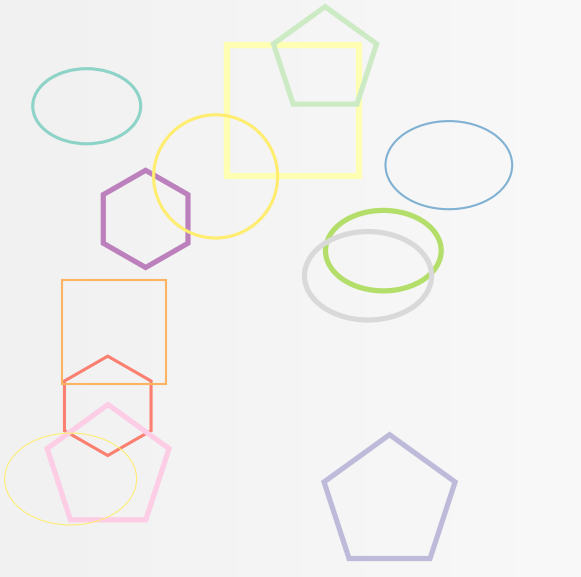[{"shape": "oval", "thickness": 1.5, "radius": 0.46, "center": [0.149, 0.815]}, {"shape": "square", "thickness": 3, "radius": 0.57, "center": [0.504, 0.808]}, {"shape": "pentagon", "thickness": 2.5, "radius": 0.59, "center": [0.67, 0.128]}, {"shape": "hexagon", "thickness": 1.5, "radius": 0.43, "center": [0.185, 0.296]}, {"shape": "oval", "thickness": 1, "radius": 0.54, "center": [0.772, 0.713]}, {"shape": "square", "thickness": 1, "radius": 0.45, "center": [0.196, 0.425]}, {"shape": "oval", "thickness": 2.5, "radius": 0.5, "center": [0.659, 0.565]}, {"shape": "pentagon", "thickness": 2.5, "radius": 0.55, "center": [0.186, 0.188]}, {"shape": "oval", "thickness": 2.5, "radius": 0.55, "center": [0.633, 0.522]}, {"shape": "hexagon", "thickness": 2.5, "radius": 0.42, "center": [0.251, 0.62]}, {"shape": "pentagon", "thickness": 2.5, "radius": 0.47, "center": [0.559, 0.894]}, {"shape": "circle", "thickness": 1.5, "radius": 0.53, "center": [0.371, 0.694]}, {"shape": "oval", "thickness": 0.5, "radius": 0.57, "center": [0.121, 0.17]}]